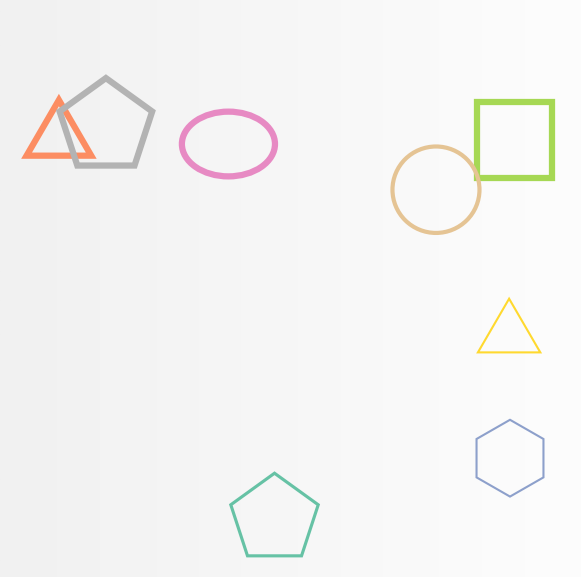[{"shape": "pentagon", "thickness": 1.5, "radius": 0.4, "center": [0.472, 0.101]}, {"shape": "triangle", "thickness": 3, "radius": 0.32, "center": [0.101, 0.762]}, {"shape": "hexagon", "thickness": 1, "radius": 0.33, "center": [0.877, 0.206]}, {"shape": "oval", "thickness": 3, "radius": 0.4, "center": [0.393, 0.75]}, {"shape": "square", "thickness": 3, "radius": 0.33, "center": [0.885, 0.757]}, {"shape": "triangle", "thickness": 1, "radius": 0.31, "center": [0.876, 0.42]}, {"shape": "circle", "thickness": 2, "radius": 0.37, "center": [0.75, 0.671]}, {"shape": "pentagon", "thickness": 3, "radius": 0.42, "center": [0.182, 0.78]}]